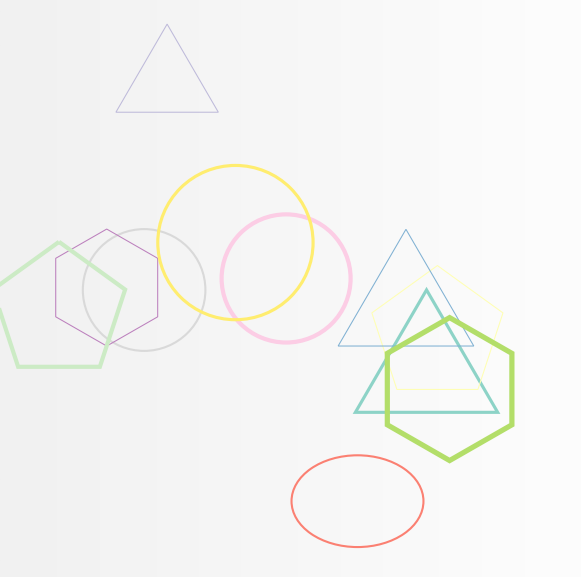[{"shape": "triangle", "thickness": 1.5, "radius": 0.71, "center": [0.734, 0.356]}, {"shape": "pentagon", "thickness": 0.5, "radius": 0.59, "center": [0.753, 0.421]}, {"shape": "triangle", "thickness": 0.5, "radius": 0.51, "center": [0.288, 0.856]}, {"shape": "oval", "thickness": 1, "radius": 0.57, "center": [0.615, 0.131]}, {"shape": "triangle", "thickness": 0.5, "radius": 0.67, "center": [0.698, 0.467]}, {"shape": "hexagon", "thickness": 2.5, "radius": 0.62, "center": [0.774, 0.325]}, {"shape": "circle", "thickness": 2, "radius": 0.55, "center": [0.492, 0.517]}, {"shape": "circle", "thickness": 1, "radius": 0.53, "center": [0.248, 0.497]}, {"shape": "hexagon", "thickness": 0.5, "radius": 0.51, "center": [0.184, 0.501]}, {"shape": "pentagon", "thickness": 2, "radius": 0.6, "center": [0.101, 0.461]}, {"shape": "circle", "thickness": 1.5, "radius": 0.67, "center": [0.405, 0.579]}]